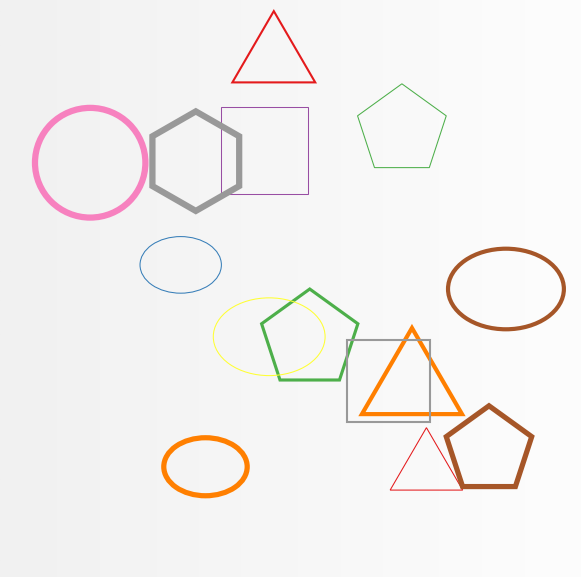[{"shape": "triangle", "thickness": 0.5, "radius": 0.36, "center": [0.734, 0.187]}, {"shape": "triangle", "thickness": 1, "radius": 0.41, "center": [0.471, 0.898]}, {"shape": "oval", "thickness": 0.5, "radius": 0.35, "center": [0.311, 0.54]}, {"shape": "pentagon", "thickness": 1.5, "radius": 0.44, "center": [0.533, 0.412]}, {"shape": "pentagon", "thickness": 0.5, "radius": 0.4, "center": [0.691, 0.774]}, {"shape": "square", "thickness": 0.5, "radius": 0.38, "center": [0.455, 0.738]}, {"shape": "triangle", "thickness": 2, "radius": 0.5, "center": [0.709, 0.332]}, {"shape": "oval", "thickness": 2.5, "radius": 0.36, "center": [0.354, 0.191]}, {"shape": "oval", "thickness": 0.5, "radius": 0.48, "center": [0.463, 0.416]}, {"shape": "pentagon", "thickness": 2.5, "radius": 0.39, "center": [0.841, 0.219]}, {"shape": "oval", "thickness": 2, "radius": 0.5, "center": [0.87, 0.499]}, {"shape": "circle", "thickness": 3, "radius": 0.47, "center": [0.155, 0.717]}, {"shape": "hexagon", "thickness": 3, "radius": 0.43, "center": [0.337, 0.72]}, {"shape": "square", "thickness": 1, "radius": 0.36, "center": [0.669, 0.34]}]